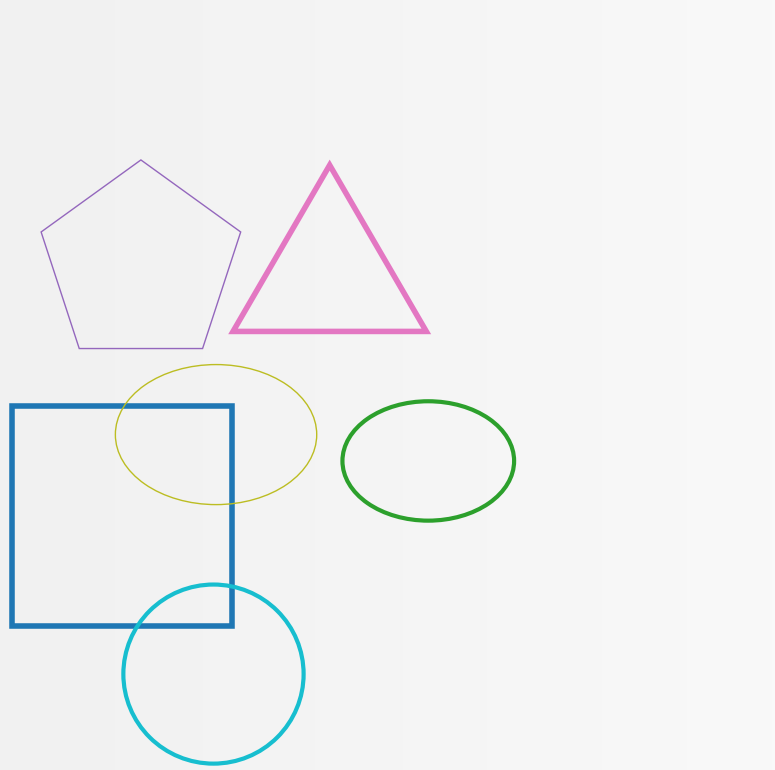[{"shape": "square", "thickness": 2, "radius": 0.71, "center": [0.158, 0.33]}, {"shape": "oval", "thickness": 1.5, "radius": 0.55, "center": [0.553, 0.401]}, {"shape": "pentagon", "thickness": 0.5, "radius": 0.68, "center": [0.182, 0.657]}, {"shape": "triangle", "thickness": 2, "radius": 0.72, "center": [0.425, 0.642]}, {"shape": "oval", "thickness": 0.5, "radius": 0.65, "center": [0.279, 0.436]}, {"shape": "circle", "thickness": 1.5, "radius": 0.58, "center": [0.275, 0.125]}]